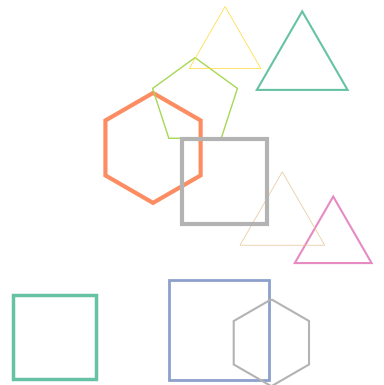[{"shape": "square", "thickness": 2.5, "radius": 0.54, "center": [0.142, 0.125]}, {"shape": "triangle", "thickness": 1.5, "radius": 0.68, "center": [0.785, 0.834]}, {"shape": "hexagon", "thickness": 3, "radius": 0.71, "center": [0.397, 0.616]}, {"shape": "square", "thickness": 2, "radius": 0.65, "center": [0.568, 0.143]}, {"shape": "triangle", "thickness": 1.5, "radius": 0.58, "center": [0.865, 0.374]}, {"shape": "pentagon", "thickness": 1, "radius": 0.58, "center": [0.507, 0.735]}, {"shape": "triangle", "thickness": 0.5, "radius": 0.54, "center": [0.585, 0.875]}, {"shape": "triangle", "thickness": 0.5, "radius": 0.63, "center": [0.733, 0.427]}, {"shape": "hexagon", "thickness": 1.5, "radius": 0.56, "center": [0.705, 0.11]}, {"shape": "square", "thickness": 3, "radius": 0.55, "center": [0.584, 0.529]}]